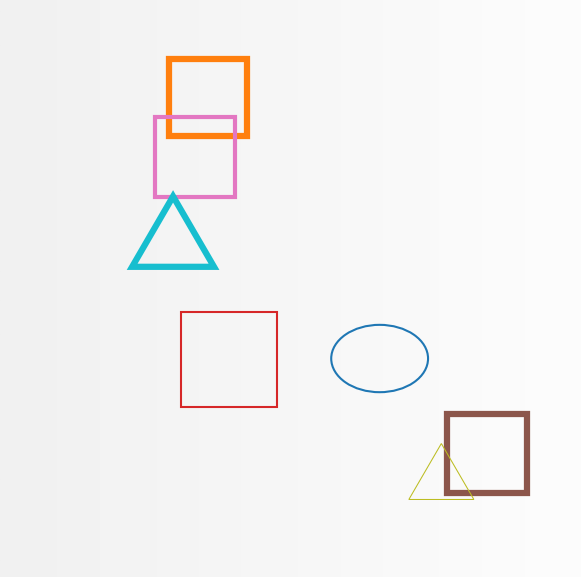[{"shape": "oval", "thickness": 1, "radius": 0.42, "center": [0.653, 0.378]}, {"shape": "square", "thickness": 3, "radius": 0.33, "center": [0.358, 0.83]}, {"shape": "square", "thickness": 1, "radius": 0.41, "center": [0.394, 0.377]}, {"shape": "square", "thickness": 3, "radius": 0.34, "center": [0.838, 0.214]}, {"shape": "square", "thickness": 2, "radius": 0.35, "center": [0.336, 0.728]}, {"shape": "triangle", "thickness": 0.5, "radius": 0.32, "center": [0.759, 0.167]}, {"shape": "triangle", "thickness": 3, "radius": 0.41, "center": [0.298, 0.578]}]